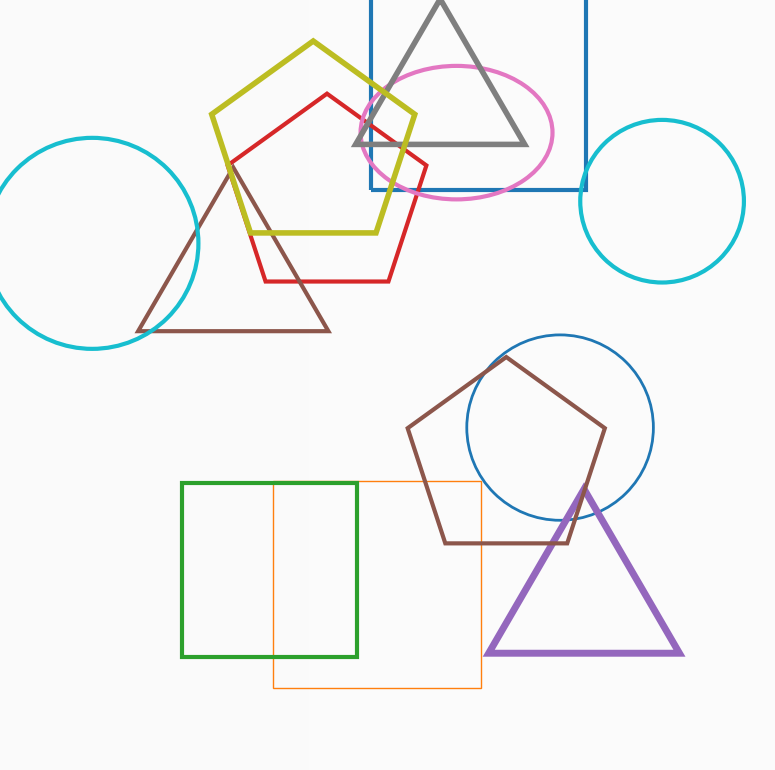[{"shape": "square", "thickness": 1.5, "radius": 0.69, "center": [0.618, 0.892]}, {"shape": "circle", "thickness": 1, "radius": 0.6, "center": [0.723, 0.445]}, {"shape": "square", "thickness": 0.5, "radius": 0.67, "center": [0.486, 0.241]}, {"shape": "square", "thickness": 1.5, "radius": 0.56, "center": [0.347, 0.259]}, {"shape": "pentagon", "thickness": 1.5, "radius": 0.67, "center": [0.422, 0.743]}, {"shape": "triangle", "thickness": 2.5, "radius": 0.71, "center": [0.754, 0.223]}, {"shape": "pentagon", "thickness": 1.5, "radius": 0.67, "center": [0.653, 0.403]}, {"shape": "triangle", "thickness": 1.5, "radius": 0.71, "center": [0.301, 0.641]}, {"shape": "oval", "thickness": 1.5, "radius": 0.62, "center": [0.589, 0.828]}, {"shape": "triangle", "thickness": 2, "radius": 0.63, "center": [0.568, 0.875]}, {"shape": "pentagon", "thickness": 2, "radius": 0.69, "center": [0.404, 0.809]}, {"shape": "circle", "thickness": 1.5, "radius": 0.69, "center": [0.119, 0.684]}, {"shape": "circle", "thickness": 1.5, "radius": 0.53, "center": [0.854, 0.739]}]